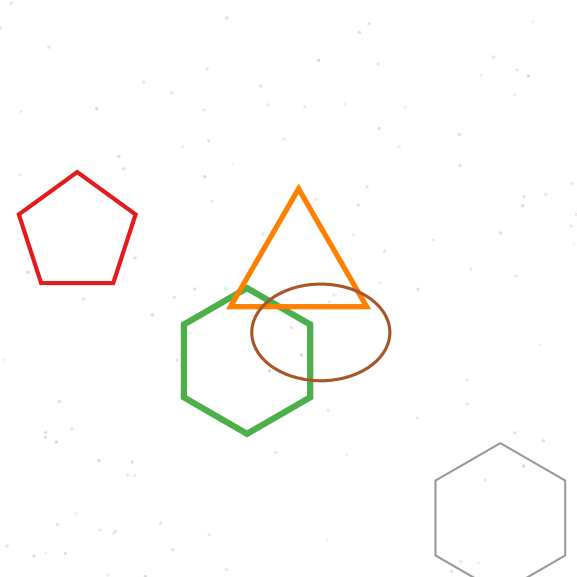[{"shape": "pentagon", "thickness": 2, "radius": 0.53, "center": [0.134, 0.595]}, {"shape": "hexagon", "thickness": 3, "radius": 0.63, "center": [0.428, 0.374]}, {"shape": "triangle", "thickness": 2.5, "radius": 0.68, "center": [0.517, 0.536]}, {"shape": "oval", "thickness": 1.5, "radius": 0.6, "center": [0.556, 0.424]}, {"shape": "hexagon", "thickness": 1, "radius": 0.65, "center": [0.866, 0.102]}]